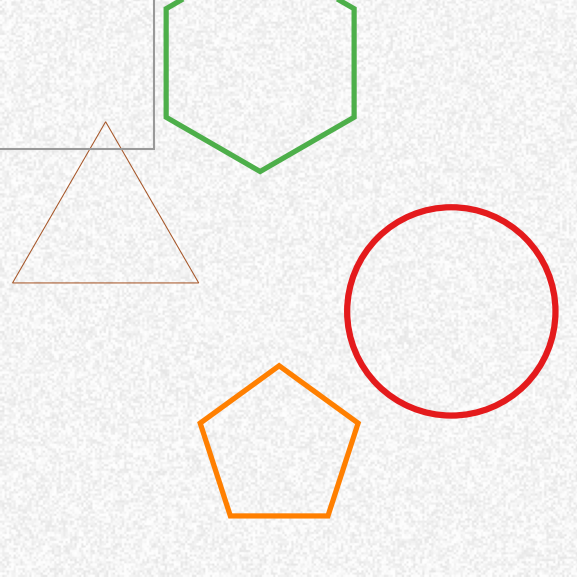[{"shape": "circle", "thickness": 3, "radius": 0.9, "center": [0.781, 0.46]}, {"shape": "hexagon", "thickness": 2.5, "radius": 0.94, "center": [0.45, 0.89]}, {"shape": "pentagon", "thickness": 2.5, "radius": 0.72, "center": [0.483, 0.222]}, {"shape": "triangle", "thickness": 0.5, "radius": 0.93, "center": [0.183, 0.602]}, {"shape": "square", "thickness": 1, "radius": 0.74, "center": [0.12, 0.887]}]